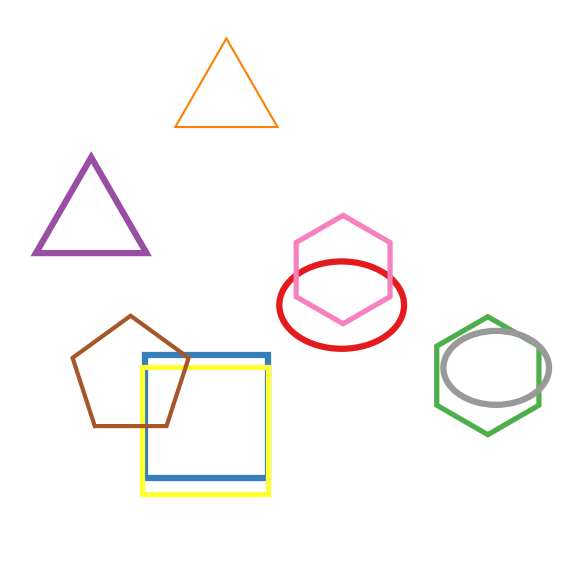[{"shape": "oval", "thickness": 3, "radius": 0.54, "center": [0.592, 0.471]}, {"shape": "square", "thickness": 3, "radius": 0.53, "center": [0.358, 0.278]}, {"shape": "hexagon", "thickness": 2.5, "radius": 0.51, "center": [0.845, 0.349]}, {"shape": "triangle", "thickness": 3, "radius": 0.55, "center": [0.158, 0.616]}, {"shape": "triangle", "thickness": 1, "radius": 0.51, "center": [0.392, 0.83]}, {"shape": "square", "thickness": 2.5, "radius": 0.55, "center": [0.355, 0.253]}, {"shape": "pentagon", "thickness": 2, "radius": 0.53, "center": [0.226, 0.347]}, {"shape": "hexagon", "thickness": 2.5, "radius": 0.47, "center": [0.594, 0.532]}, {"shape": "oval", "thickness": 3, "radius": 0.46, "center": [0.859, 0.362]}]